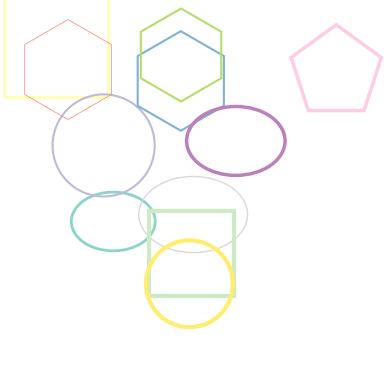[{"shape": "oval", "thickness": 2, "radius": 0.55, "center": [0.294, 0.425]}, {"shape": "square", "thickness": 2, "radius": 0.68, "center": [0.145, 0.884]}, {"shape": "circle", "thickness": 1.5, "radius": 0.66, "center": [0.269, 0.622]}, {"shape": "hexagon", "thickness": 0.5, "radius": 0.65, "center": [0.177, 0.819]}, {"shape": "hexagon", "thickness": 1.5, "radius": 0.65, "center": [0.47, 0.79]}, {"shape": "hexagon", "thickness": 1.5, "radius": 0.6, "center": [0.47, 0.857]}, {"shape": "pentagon", "thickness": 2.5, "radius": 0.62, "center": [0.873, 0.813]}, {"shape": "oval", "thickness": 1, "radius": 0.71, "center": [0.502, 0.443]}, {"shape": "oval", "thickness": 2.5, "radius": 0.64, "center": [0.613, 0.634]}, {"shape": "square", "thickness": 3, "radius": 0.55, "center": [0.497, 0.341]}, {"shape": "circle", "thickness": 3, "radius": 0.56, "center": [0.492, 0.263]}]